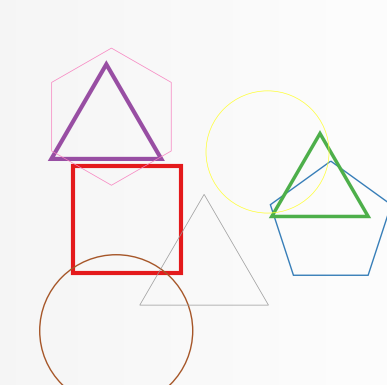[{"shape": "square", "thickness": 3, "radius": 0.7, "center": [0.328, 0.43]}, {"shape": "pentagon", "thickness": 1, "radius": 0.82, "center": [0.854, 0.418]}, {"shape": "triangle", "thickness": 2.5, "radius": 0.72, "center": [0.826, 0.51]}, {"shape": "triangle", "thickness": 3, "radius": 0.82, "center": [0.274, 0.669]}, {"shape": "circle", "thickness": 0.5, "radius": 0.79, "center": [0.69, 0.605]}, {"shape": "circle", "thickness": 1, "radius": 0.99, "center": [0.3, 0.141]}, {"shape": "hexagon", "thickness": 0.5, "radius": 0.89, "center": [0.288, 0.697]}, {"shape": "triangle", "thickness": 0.5, "radius": 0.96, "center": [0.527, 0.303]}]